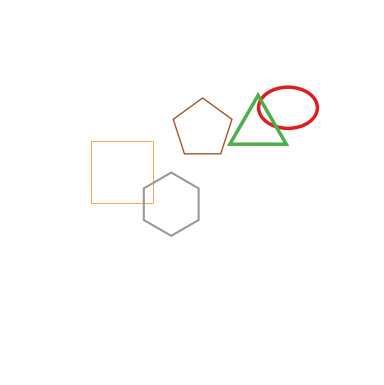[{"shape": "oval", "thickness": 2.5, "radius": 0.38, "center": [0.748, 0.72]}, {"shape": "triangle", "thickness": 2.5, "radius": 0.42, "center": [0.67, 0.668]}, {"shape": "square", "thickness": 0.5, "radius": 0.4, "center": [0.317, 0.554]}, {"shape": "pentagon", "thickness": 1, "radius": 0.4, "center": [0.526, 0.665]}, {"shape": "hexagon", "thickness": 1.5, "radius": 0.41, "center": [0.445, 0.47]}]